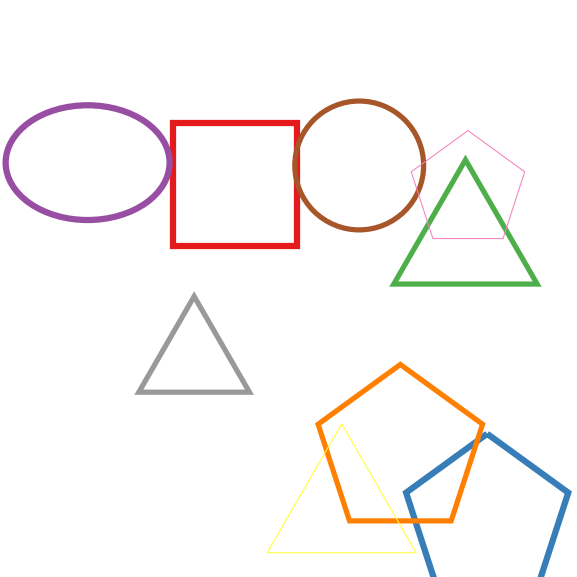[{"shape": "square", "thickness": 3, "radius": 0.54, "center": [0.406, 0.68]}, {"shape": "pentagon", "thickness": 3, "radius": 0.74, "center": [0.844, 0.1]}, {"shape": "triangle", "thickness": 2.5, "radius": 0.72, "center": [0.806, 0.579]}, {"shape": "oval", "thickness": 3, "radius": 0.71, "center": [0.152, 0.718]}, {"shape": "pentagon", "thickness": 2.5, "radius": 0.75, "center": [0.693, 0.218]}, {"shape": "triangle", "thickness": 0.5, "radius": 0.74, "center": [0.592, 0.116]}, {"shape": "circle", "thickness": 2.5, "radius": 0.56, "center": [0.622, 0.713]}, {"shape": "pentagon", "thickness": 0.5, "radius": 0.52, "center": [0.81, 0.67]}, {"shape": "triangle", "thickness": 2.5, "radius": 0.55, "center": [0.336, 0.375]}]